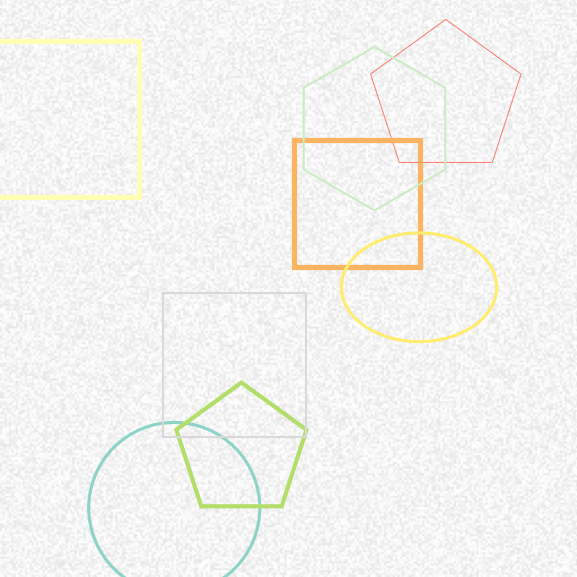[{"shape": "circle", "thickness": 1.5, "radius": 0.74, "center": [0.302, 0.12]}, {"shape": "square", "thickness": 2.5, "radius": 0.68, "center": [0.106, 0.794]}, {"shape": "pentagon", "thickness": 0.5, "radius": 0.68, "center": [0.772, 0.829]}, {"shape": "square", "thickness": 2.5, "radius": 0.55, "center": [0.618, 0.647]}, {"shape": "pentagon", "thickness": 2, "radius": 0.59, "center": [0.418, 0.218]}, {"shape": "square", "thickness": 1, "radius": 0.62, "center": [0.406, 0.367]}, {"shape": "hexagon", "thickness": 1, "radius": 0.71, "center": [0.648, 0.776]}, {"shape": "oval", "thickness": 1.5, "radius": 0.67, "center": [0.726, 0.502]}]